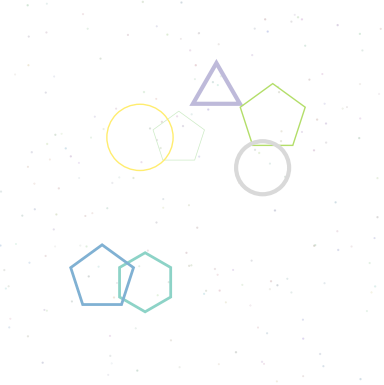[{"shape": "hexagon", "thickness": 2, "radius": 0.38, "center": [0.377, 0.267]}, {"shape": "triangle", "thickness": 3, "radius": 0.35, "center": [0.562, 0.766]}, {"shape": "pentagon", "thickness": 2, "radius": 0.43, "center": [0.265, 0.278]}, {"shape": "pentagon", "thickness": 1, "radius": 0.44, "center": [0.708, 0.694]}, {"shape": "circle", "thickness": 3, "radius": 0.34, "center": [0.682, 0.564]}, {"shape": "pentagon", "thickness": 0.5, "radius": 0.35, "center": [0.464, 0.641]}, {"shape": "circle", "thickness": 1, "radius": 0.43, "center": [0.364, 0.643]}]